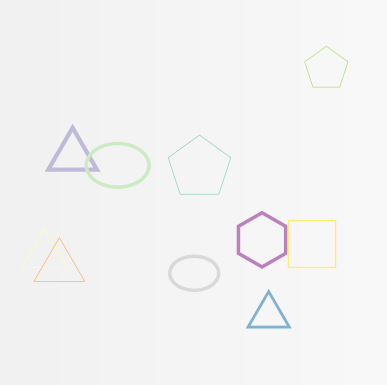[{"shape": "pentagon", "thickness": 0.5, "radius": 0.42, "center": [0.515, 0.564]}, {"shape": "triangle", "thickness": 0.5, "radius": 0.33, "center": [0.115, 0.339]}, {"shape": "triangle", "thickness": 3, "radius": 0.36, "center": [0.187, 0.596]}, {"shape": "triangle", "thickness": 2, "radius": 0.31, "center": [0.693, 0.181]}, {"shape": "triangle", "thickness": 0.5, "radius": 0.38, "center": [0.153, 0.307]}, {"shape": "pentagon", "thickness": 0.5, "radius": 0.29, "center": [0.842, 0.821]}, {"shape": "oval", "thickness": 2.5, "radius": 0.32, "center": [0.501, 0.29]}, {"shape": "hexagon", "thickness": 2.5, "radius": 0.35, "center": [0.676, 0.377]}, {"shape": "oval", "thickness": 2.5, "radius": 0.41, "center": [0.304, 0.571]}, {"shape": "square", "thickness": 1, "radius": 0.31, "center": [0.804, 0.367]}]